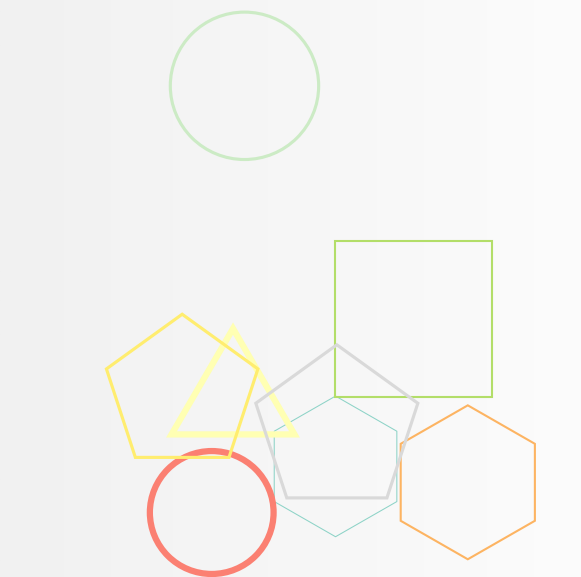[{"shape": "hexagon", "thickness": 0.5, "radius": 0.61, "center": [0.577, 0.192]}, {"shape": "triangle", "thickness": 3, "radius": 0.61, "center": [0.401, 0.308]}, {"shape": "circle", "thickness": 3, "radius": 0.53, "center": [0.364, 0.112]}, {"shape": "hexagon", "thickness": 1, "radius": 0.67, "center": [0.805, 0.164]}, {"shape": "square", "thickness": 1, "radius": 0.67, "center": [0.711, 0.447]}, {"shape": "pentagon", "thickness": 1.5, "radius": 0.73, "center": [0.58, 0.256]}, {"shape": "circle", "thickness": 1.5, "radius": 0.64, "center": [0.421, 0.851]}, {"shape": "pentagon", "thickness": 1.5, "radius": 0.69, "center": [0.313, 0.318]}]